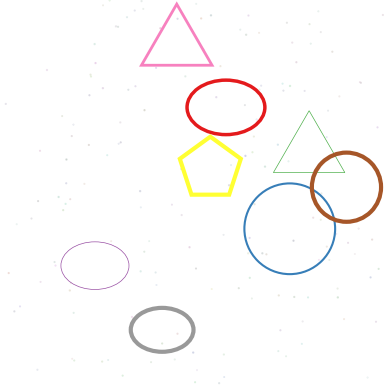[{"shape": "oval", "thickness": 2.5, "radius": 0.51, "center": [0.587, 0.721]}, {"shape": "circle", "thickness": 1.5, "radius": 0.59, "center": [0.753, 0.406]}, {"shape": "triangle", "thickness": 0.5, "radius": 0.54, "center": [0.803, 0.605]}, {"shape": "oval", "thickness": 0.5, "radius": 0.44, "center": [0.247, 0.31]}, {"shape": "pentagon", "thickness": 3, "radius": 0.42, "center": [0.546, 0.562]}, {"shape": "circle", "thickness": 3, "radius": 0.45, "center": [0.9, 0.514]}, {"shape": "triangle", "thickness": 2, "radius": 0.53, "center": [0.459, 0.883]}, {"shape": "oval", "thickness": 3, "radius": 0.41, "center": [0.421, 0.143]}]